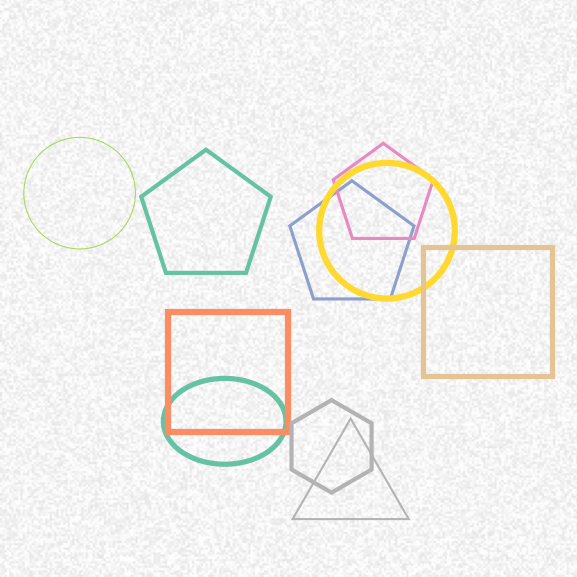[{"shape": "pentagon", "thickness": 2, "radius": 0.59, "center": [0.357, 0.622]}, {"shape": "oval", "thickness": 2.5, "radius": 0.53, "center": [0.389, 0.27]}, {"shape": "square", "thickness": 3, "radius": 0.52, "center": [0.394, 0.356]}, {"shape": "pentagon", "thickness": 1.5, "radius": 0.57, "center": [0.609, 0.573]}, {"shape": "pentagon", "thickness": 1.5, "radius": 0.46, "center": [0.664, 0.66]}, {"shape": "circle", "thickness": 0.5, "radius": 0.48, "center": [0.138, 0.665]}, {"shape": "circle", "thickness": 3, "radius": 0.59, "center": [0.67, 0.6]}, {"shape": "square", "thickness": 2.5, "radius": 0.56, "center": [0.844, 0.459]}, {"shape": "hexagon", "thickness": 2, "radius": 0.4, "center": [0.574, 0.226]}, {"shape": "triangle", "thickness": 1, "radius": 0.58, "center": [0.607, 0.158]}]